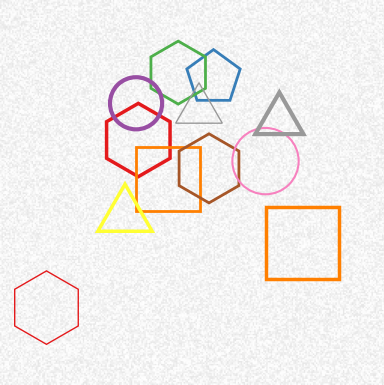[{"shape": "hexagon", "thickness": 1, "radius": 0.48, "center": [0.121, 0.201]}, {"shape": "hexagon", "thickness": 2.5, "radius": 0.48, "center": [0.359, 0.636]}, {"shape": "pentagon", "thickness": 2, "radius": 0.36, "center": [0.555, 0.798]}, {"shape": "hexagon", "thickness": 2, "radius": 0.41, "center": [0.463, 0.811]}, {"shape": "circle", "thickness": 3, "radius": 0.34, "center": [0.353, 0.732]}, {"shape": "square", "thickness": 2.5, "radius": 0.47, "center": [0.786, 0.369]}, {"shape": "square", "thickness": 2, "radius": 0.42, "center": [0.437, 0.534]}, {"shape": "triangle", "thickness": 2.5, "radius": 0.41, "center": [0.325, 0.44]}, {"shape": "hexagon", "thickness": 2, "radius": 0.45, "center": [0.543, 0.563]}, {"shape": "circle", "thickness": 1.5, "radius": 0.43, "center": [0.69, 0.582]}, {"shape": "triangle", "thickness": 1, "radius": 0.35, "center": [0.517, 0.715]}, {"shape": "triangle", "thickness": 3, "radius": 0.36, "center": [0.726, 0.688]}]